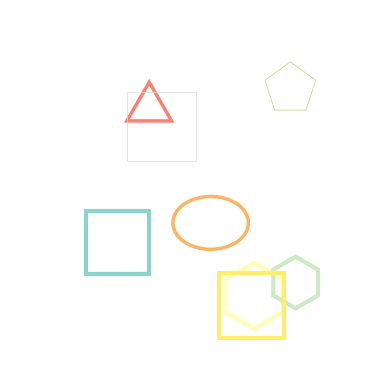[{"shape": "square", "thickness": 3, "radius": 0.41, "center": [0.306, 0.37]}, {"shape": "hexagon", "thickness": 3, "radius": 0.43, "center": [0.66, 0.232]}, {"shape": "triangle", "thickness": 2.5, "radius": 0.33, "center": [0.388, 0.719]}, {"shape": "oval", "thickness": 2.5, "radius": 0.49, "center": [0.547, 0.421]}, {"shape": "pentagon", "thickness": 0.5, "radius": 0.35, "center": [0.754, 0.77]}, {"shape": "square", "thickness": 0.5, "radius": 0.45, "center": [0.42, 0.672]}, {"shape": "hexagon", "thickness": 3, "radius": 0.34, "center": [0.768, 0.266]}, {"shape": "square", "thickness": 3, "radius": 0.42, "center": [0.653, 0.206]}]